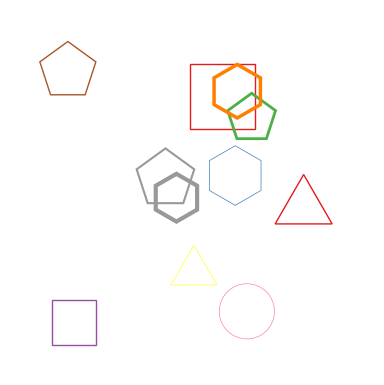[{"shape": "triangle", "thickness": 1, "radius": 0.43, "center": [0.789, 0.461]}, {"shape": "square", "thickness": 1, "radius": 0.43, "center": [0.578, 0.749]}, {"shape": "hexagon", "thickness": 0.5, "radius": 0.39, "center": [0.611, 0.544]}, {"shape": "pentagon", "thickness": 2, "radius": 0.33, "center": [0.654, 0.693]}, {"shape": "square", "thickness": 1, "radius": 0.29, "center": [0.192, 0.163]}, {"shape": "hexagon", "thickness": 2.5, "radius": 0.35, "center": [0.616, 0.763]}, {"shape": "triangle", "thickness": 0.5, "radius": 0.34, "center": [0.504, 0.294]}, {"shape": "pentagon", "thickness": 1, "radius": 0.38, "center": [0.176, 0.816]}, {"shape": "circle", "thickness": 0.5, "radius": 0.36, "center": [0.641, 0.191]}, {"shape": "pentagon", "thickness": 1.5, "radius": 0.39, "center": [0.43, 0.536]}, {"shape": "hexagon", "thickness": 3, "radius": 0.31, "center": [0.458, 0.487]}]